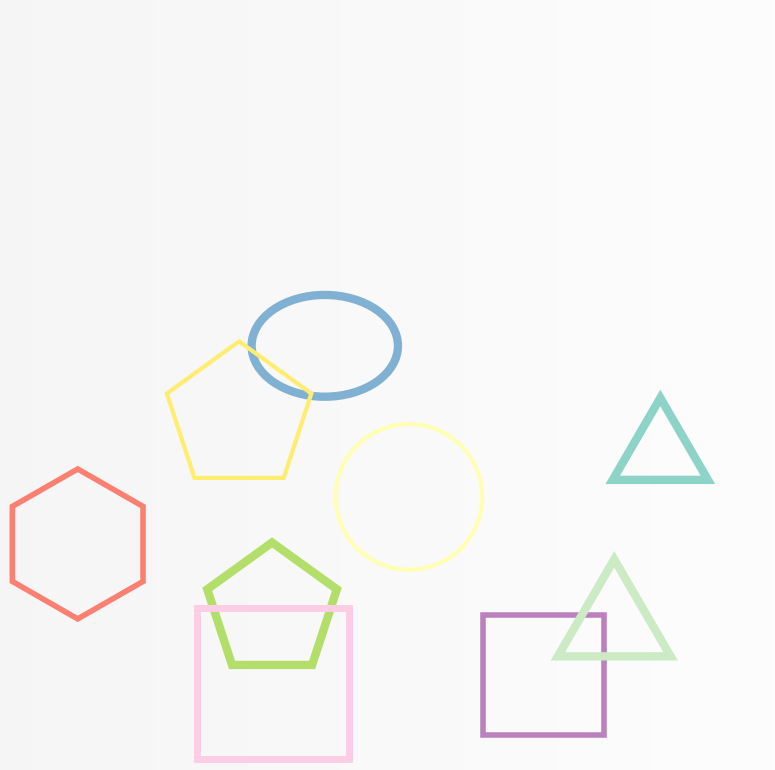[{"shape": "triangle", "thickness": 3, "radius": 0.35, "center": [0.852, 0.412]}, {"shape": "circle", "thickness": 1.5, "radius": 0.47, "center": [0.528, 0.355]}, {"shape": "hexagon", "thickness": 2, "radius": 0.49, "center": [0.1, 0.294]}, {"shape": "oval", "thickness": 3, "radius": 0.47, "center": [0.419, 0.551]}, {"shape": "pentagon", "thickness": 3, "radius": 0.44, "center": [0.351, 0.208]}, {"shape": "square", "thickness": 2.5, "radius": 0.49, "center": [0.352, 0.112]}, {"shape": "square", "thickness": 2, "radius": 0.39, "center": [0.701, 0.124]}, {"shape": "triangle", "thickness": 3, "radius": 0.42, "center": [0.793, 0.19]}, {"shape": "pentagon", "thickness": 1.5, "radius": 0.49, "center": [0.309, 0.459]}]